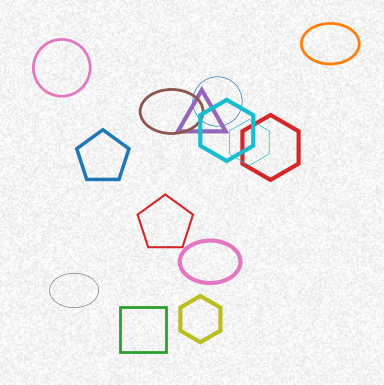[{"shape": "pentagon", "thickness": 2.5, "radius": 0.36, "center": [0.267, 0.592]}, {"shape": "circle", "thickness": 0.5, "radius": 0.32, "center": [0.565, 0.736]}, {"shape": "oval", "thickness": 2, "radius": 0.38, "center": [0.858, 0.886]}, {"shape": "square", "thickness": 2, "radius": 0.3, "center": [0.372, 0.144]}, {"shape": "hexagon", "thickness": 3, "radius": 0.42, "center": [0.703, 0.617]}, {"shape": "pentagon", "thickness": 1.5, "radius": 0.38, "center": [0.429, 0.419]}, {"shape": "triangle", "thickness": 3, "radius": 0.36, "center": [0.524, 0.695]}, {"shape": "oval", "thickness": 2, "radius": 0.41, "center": [0.446, 0.71]}, {"shape": "circle", "thickness": 2, "radius": 0.37, "center": [0.161, 0.824]}, {"shape": "oval", "thickness": 3, "radius": 0.39, "center": [0.546, 0.32]}, {"shape": "oval", "thickness": 0.5, "radius": 0.32, "center": [0.192, 0.246]}, {"shape": "hexagon", "thickness": 3, "radius": 0.3, "center": [0.52, 0.171]}, {"shape": "hexagon", "thickness": 3, "radius": 0.4, "center": [0.589, 0.661]}, {"shape": "hexagon", "thickness": 0.5, "radius": 0.3, "center": [0.647, 0.63]}]